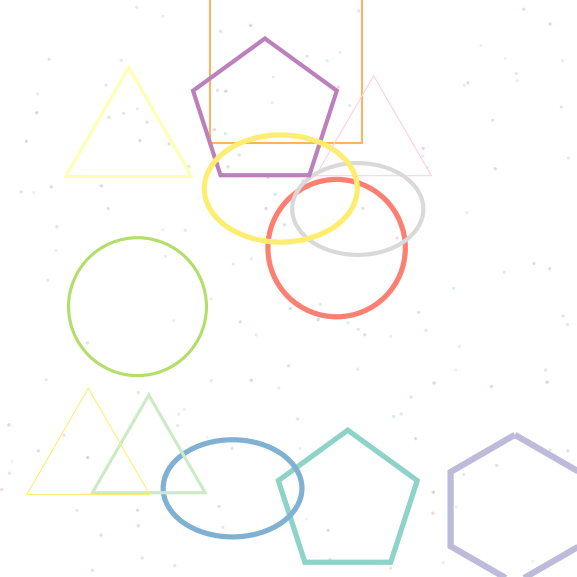[{"shape": "pentagon", "thickness": 2.5, "radius": 0.63, "center": [0.602, 0.128]}, {"shape": "triangle", "thickness": 1.5, "radius": 0.63, "center": [0.223, 0.756]}, {"shape": "hexagon", "thickness": 3, "radius": 0.64, "center": [0.892, 0.118]}, {"shape": "circle", "thickness": 2.5, "radius": 0.59, "center": [0.583, 0.57]}, {"shape": "oval", "thickness": 2.5, "radius": 0.6, "center": [0.403, 0.154]}, {"shape": "square", "thickness": 1, "radius": 0.66, "center": [0.495, 0.883]}, {"shape": "circle", "thickness": 1.5, "radius": 0.6, "center": [0.238, 0.468]}, {"shape": "triangle", "thickness": 0.5, "radius": 0.58, "center": [0.647, 0.753]}, {"shape": "oval", "thickness": 2, "radius": 0.57, "center": [0.62, 0.637]}, {"shape": "pentagon", "thickness": 2, "radius": 0.65, "center": [0.459, 0.802]}, {"shape": "triangle", "thickness": 1.5, "radius": 0.56, "center": [0.258, 0.202]}, {"shape": "triangle", "thickness": 0.5, "radius": 0.61, "center": [0.153, 0.204]}, {"shape": "oval", "thickness": 2.5, "radius": 0.66, "center": [0.486, 0.673]}]